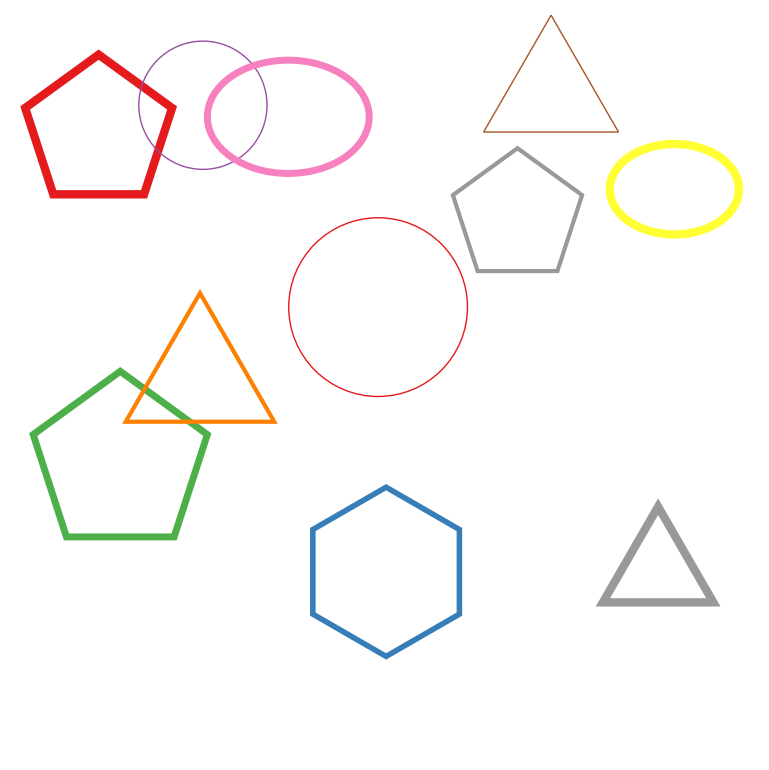[{"shape": "pentagon", "thickness": 3, "radius": 0.5, "center": [0.128, 0.829]}, {"shape": "circle", "thickness": 0.5, "radius": 0.58, "center": [0.491, 0.601]}, {"shape": "hexagon", "thickness": 2, "radius": 0.55, "center": [0.501, 0.257]}, {"shape": "pentagon", "thickness": 2.5, "radius": 0.59, "center": [0.156, 0.399]}, {"shape": "circle", "thickness": 0.5, "radius": 0.42, "center": [0.264, 0.863]}, {"shape": "triangle", "thickness": 1.5, "radius": 0.56, "center": [0.26, 0.508]}, {"shape": "oval", "thickness": 3, "radius": 0.42, "center": [0.876, 0.754]}, {"shape": "triangle", "thickness": 0.5, "radius": 0.51, "center": [0.716, 0.879]}, {"shape": "oval", "thickness": 2.5, "radius": 0.53, "center": [0.374, 0.848]}, {"shape": "triangle", "thickness": 3, "radius": 0.41, "center": [0.855, 0.259]}, {"shape": "pentagon", "thickness": 1.5, "radius": 0.44, "center": [0.672, 0.719]}]